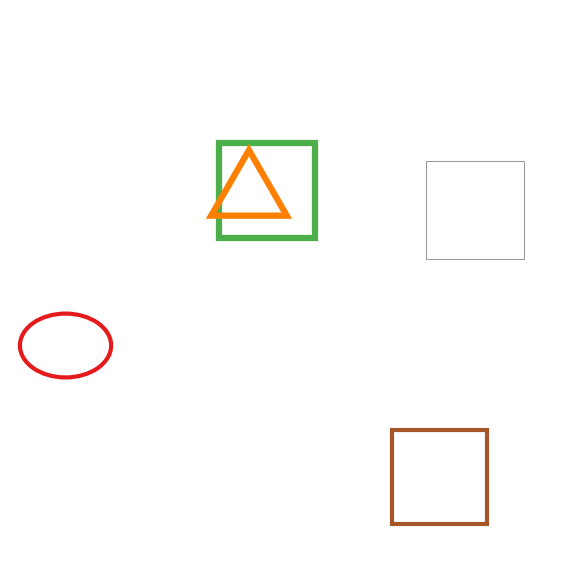[{"shape": "oval", "thickness": 2, "radius": 0.39, "center": [0.113, 0.401]}, {"shape": "square", "thickness": 3, "radius": 0.41, "center": [0.462, 0.669]}, {"shape": "triangle", "thickness": 3, "radius": 0.38, "center": [0.431, 0.664]}, {"shape": "square", "thickness": 2, "radius": 0.41, "center": [0.761, 0.173]}, {"shape": "square", "thickness": 0.5, "radius": 0.42, "center": [0.823, 0.636]}]